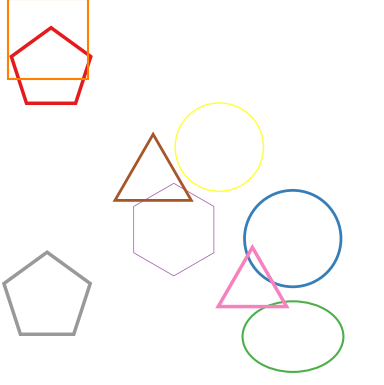[{"shape": "pentagon", "thickness": 2.5, "radius": 0.54, "center": [0.133, 0.82]}, {"shape": "circle", "thickness": 2, "radius": 0.63, "center": [0.76, 0.38]}, {"shape": "oval", "thickness": 1.5, "radius": 0.66, "center": [0.761, 0.126]}, {"shape": "hexagon", "thickness": 0.5, "radius": 0.6, "center": [0.451, 0.404]}, {"shape": "square", "thickness": 1.5, "radius": 0.52, "center": [0.125, 0.898]}, {"shape": "circle", "thickness": 1, "radius": 0.57, "center": [0.57, 0.618]}, {"shape": "triangle", "thickness": 2, "radius": 0.57, "center": [0.398, 0.537]}, {"shape": "triangle", "thickness": 2.5, "radius": 0.51, "center": [0.656, 0.255]}, {"shape": "pentagon", "thickness": 2.5, "radius": 0.59, "center": [0.122, 0.227]}]